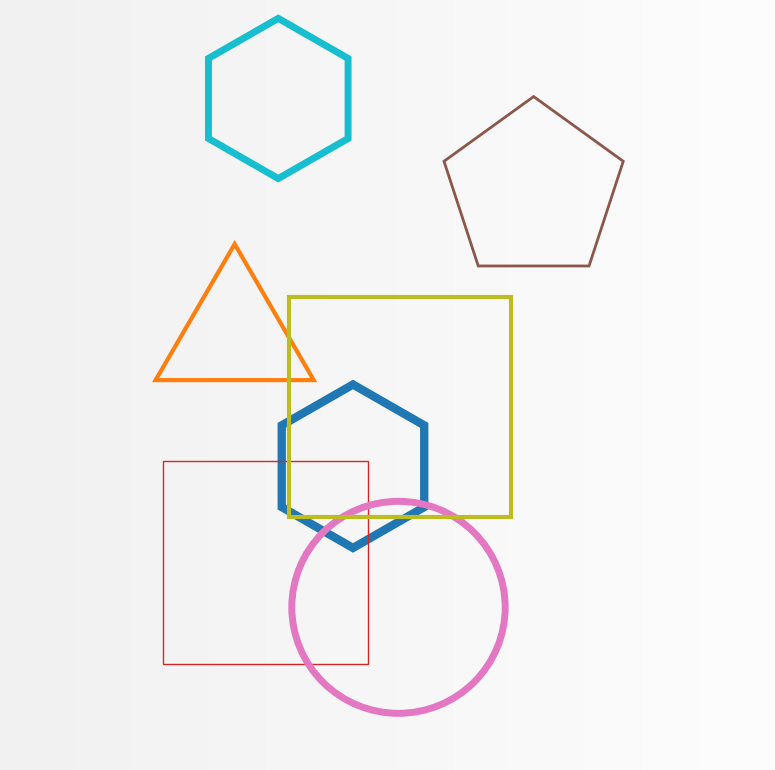[{"shape": "hexagon", "thickness": 3, "radius": 0.53, "center": [0.455, 0.395]}, {"shape": "triangle", "thickness": 1.5, "radius": 0.59, "center": [0.303, 0.565]}, {"shape": "square", "thickness": 0.5, "radius": 0.66, "center": [0.342, 0.269]}, {"shape": "pentagon", "thickness": 1, "radius": 0.61, "center": [0.689, 0.753]}, {"shape": "circle", "thickness": 2.5, "radius": 0.69, "center": [0.514, 0.211]}, {"shape": "square", "thickness": 1.5, "radius": 0.72, "center": [0.516, 0.471]}, {"shape": "hexagon", "thickness": 2.5, "radius": 0.52, "center": [0.359, 0.872]}]